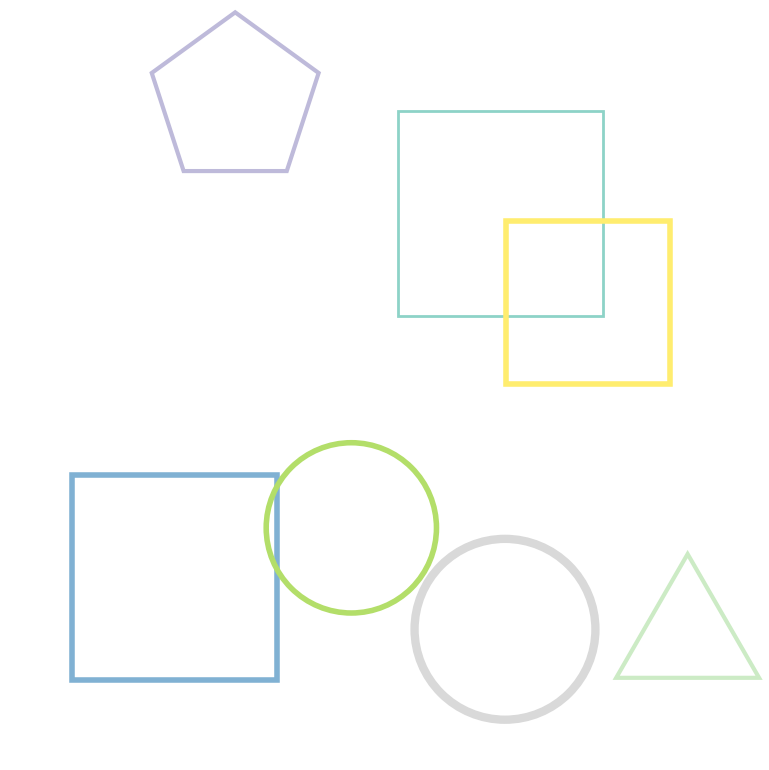[{"shape": "square", "thickness": 1, "radius": 0.67, "center": [0.65, 0.722]}, {"shape": "pentagon", "thickness": 1.5, "radius": 0.57, "center": [0.305, 0.87]}, {"shape": "square", "thickness": 2, "radius": 0.67, "center": [0.227, 0.25]}, {"shape": "circle", "thickness": 2, "radius": 0.55, "center": [0.456, 0.314]}, {"shape": "circle", "thickness": 3, "radius": 0.59, "center": [0.656, 0.183]}, {"shape": "triangle", "thickness": 1.5, "radius": 0.54, "center": [0.893, 0.173]}, {"shape": "square", "thickness": 2, "radius": 0.53, "center": [0.763, 0.607]}]